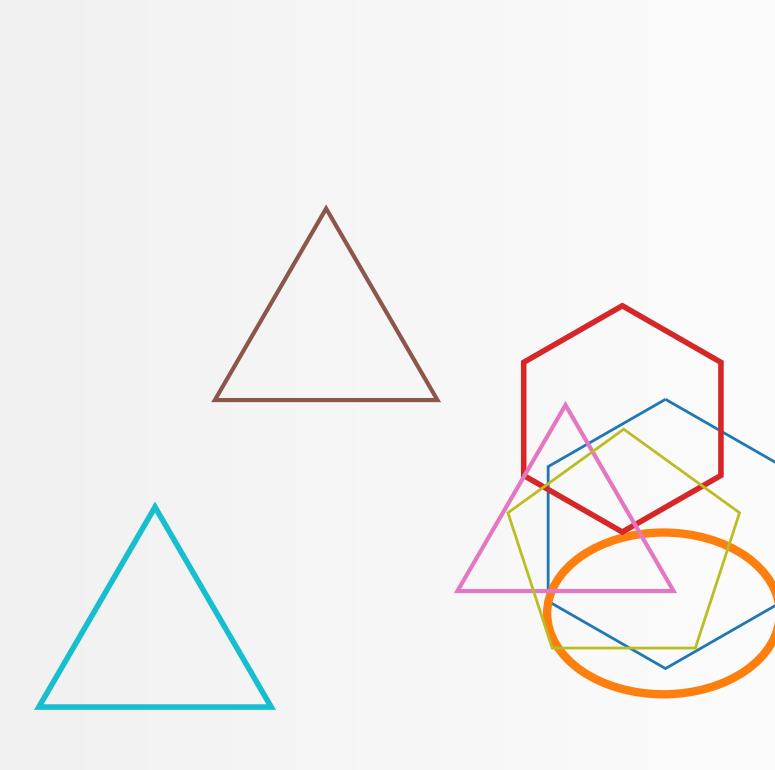[{"shape": "hexagon", "thickness": 1, "radius": 0.87, "center": [0.859, 0.307]}, {"shape": "oval", "thickness": 3, "radius": 0.75, "center": [0.856, 0.203]}, {"shape": "hexagon", "thickness": 2, "radius": 0.73, "center": [0.803, 0.456]}, {"shape": "triangle", "thickness": 1.5, "radius": 0.83, "center": [0.421, 0.563]}, {"shape": "triangle", "thickness": 1.5, "radius": 0.81, "center": [0.73, 0.313]}, {"shape": "pentagon", "thickness": 1, "radius": 0.79, "center": [0.805, 0.285]}, {"shape": "triangle", "thickness": 2, "radius": 0.87, "center": [0.2, 0.168]}]